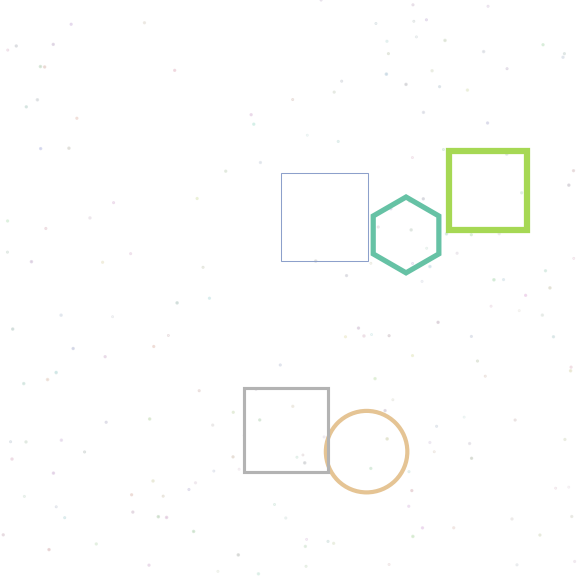[{"shape": "hexagon", "thickness": 2.5, "radius": 0.33, "center": [0.703, 0.592]}, {"shape": "square", "thickness": 0.5, "radius": 0.38, "center": [0.562, 0.623]}, {"shape": "square", "thickness": 3, "radius": 0.34, "center": [0.845, 0.67]}, {"shape": "circle", "thickness": 2, "radius": 0.35, "center": [0.635, 0.217]}, {"shape": "square", "thickness": 1.5, "radius": 0.36, "center": [0.495, 0.255]}]